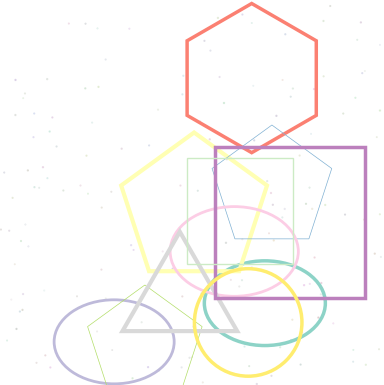[{"shape": "oval", "thickness": 2.5, "radius": 0.79, "center": [0.688, 0.213]}, {"shape": "pentagon", "thickness": 3, "radius": 1.0, "center": [0.504, 0.457]}, {"shape": "oval", "thickness": 2, "radius": 0.78, "center": [0.296, 0.112]}, {"shape": "hexagon", "thickness": 2.5, "radius": 0.97, "center": [0.654, 0.797]}, {"shape": "pentagon", "thickness": 0.5, "radius": 0.82, "center": [0.706, 0.512]}, {"shape": "pentagon", "thickness": 0.5, "radius": 0.78, "center": [0.376, 0.103]}, {"shape": "oval", "thickness": 2, "radius": 0.83, "center": [0.608, 0.347]}, {"shape": "triangle", "thickness": 3, "radius": 0.86, "center": [0.467, 0.226]}, {"shape": "square", "thickness": 2.5, "radius": 0.98, "center": [0.753, 0.423]}, {"shape": "square", "thickness": 1, "radius": 0.69, "center": [0.624, 0.453]}, {"shape": "circle", "thickness": 2.5, "radius": 0.7, "center": [0.645, 0.163]}]